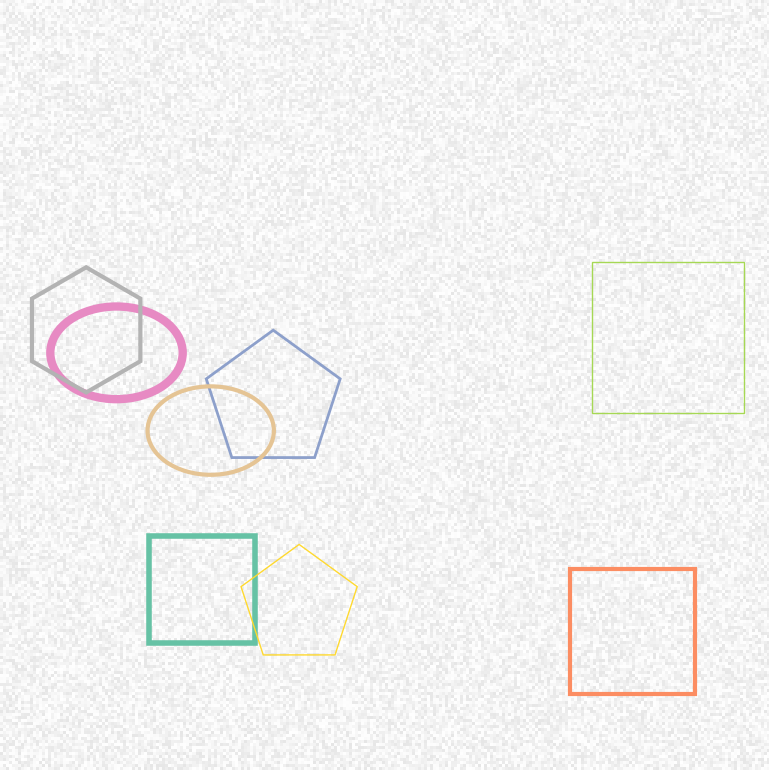[{"shape": "square", "thickness": 2, "radius": 0.35, "center": [0.262, 0.234]}, {"shape": "square", "thickness": 1.5, "radius": 0.41, "center": [0.821, 0.18]}, {"shape": "pentagon", "thickness": 1, "radius": 0.46, "center": [0.355, 0.48]}, {"shape": "oval", "thickness": 3, "radius": 0.43, "center": [0.151, 0.542]}, {"shape": "square", "thickness": 0.5, "radius": 0.49, "center": [0.867, 0.561]}, {"shape": "pentagon", "thickness": 0.5, "radius": 0.4, "center": [0.388, 0.214]}, {"shape": "oval", "thickness": 1.5, "radius": 0.41, "center": [0.274, 0.441]}, {"shape": "hexagon", "thickness": 1.5, "radius": 0.41, "center": [0.112, 0.572]}]